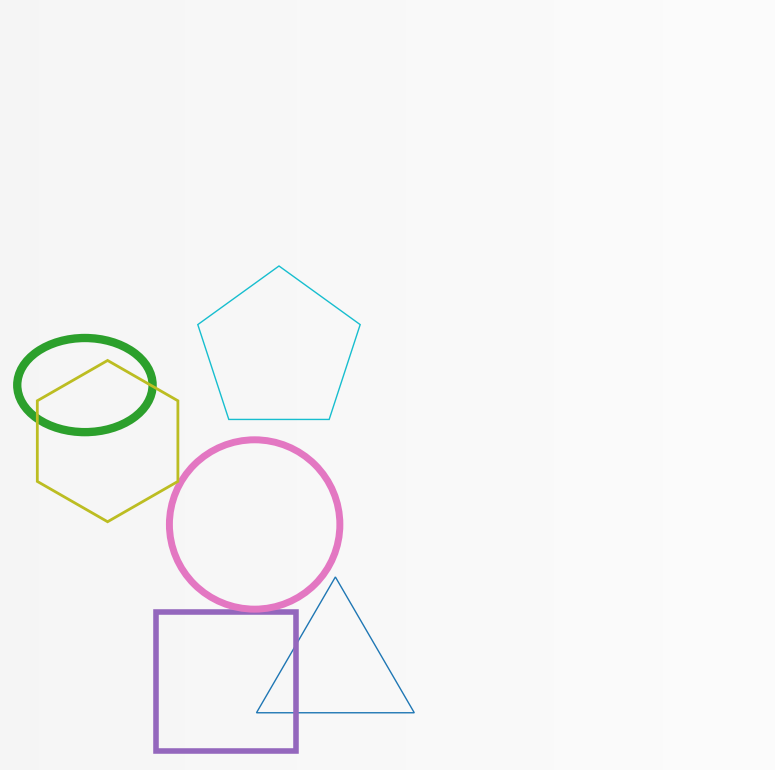[{"shape": "triangle", "thickness": 0.5, "radius": 0.59, "center": [0.433, 0.133]}, {"shape": "oval", "thickness": 3, "radius": 0.44, "center": [0.11, 0.5]}, {"shape": "square", "thickness": 2, "radius": 0.45, "center": [0.291, 0.115]}, {"shape": "circle", "thickness": 2.5, "radius": 0.55, "center": [0.329, 0.319]}, {"shape": "hexagon", "thickness": 1, "radius": 0.52, "center": [0.139, 0.427]}, {"shape": "pentagon", "thickness": 0.5, "radius": 0.55, "center": [0.36, 0.544]}]